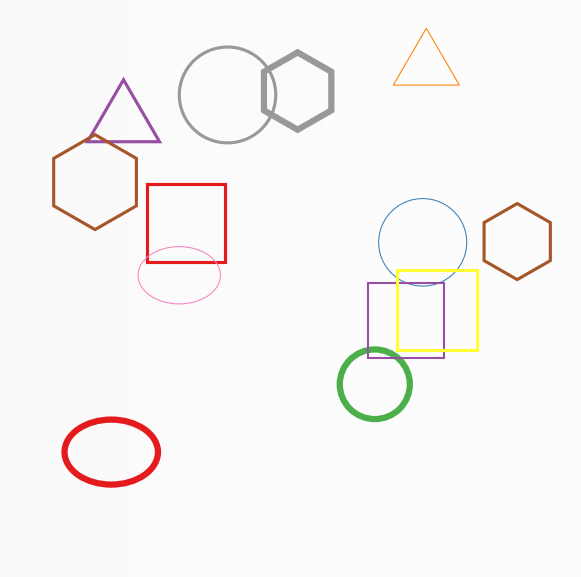[{"shape": "square", "thickness": 1.5, "radius": 0.34, "center": [0.32, 0.613]}, {"shape": "oval", "thickness": 3, "radius": 0.4, "center": [0.191, 0.216]}, {"shape": "circle", "thickness": 0.5, "radius": 0.38, "center": [0.727, 0.58]}, {"shape": "circle", "thickness": 3, "radius": 0.3, "center": [0.645, 0.334]}, {"shape": "triangle", "thickness": 1.5, "radius": 0.36, "center": [0.212, 0.789]}, {"shape": "square", "thickness": 1, "radius": 0.33, "center": [0.698, 0.444]}, {"shape": "triangle", "thickness": 0.5, "radius": 0.33, "center": [0.733, 0.885]}, {"shape": "square", "thickness": 1.5, "radius": 0.35, "center": [0.752, 0.462]}, {"shape": "hexagon", "thickness": 1.5, "radius": 0.41, "center": [0.164, 0.684]}, {"shape": "hexagon", "thickness": 1.5, "radius": 0.33, "center": [0.89, 0.581]}, {"shape": "oval", "thickness": 0.5, "radius": 0.35, "center": [0.308, 0.522]}, {"shape": "hexagon", "thickness": 3, "radius": 0.33, "center": [0.512, 0.841]}, {"shape": "circle", "thickness": 1.5, "radius": 0.41, "center": [0.391, 0.835]}]